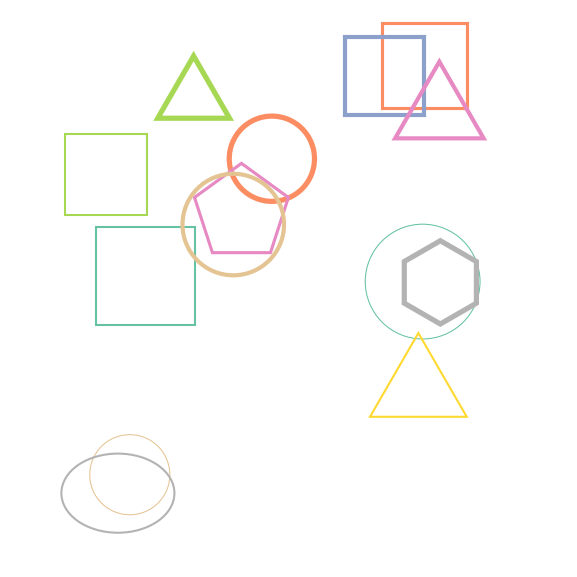[{"shape": "circle", "thickness": 0.5, "radius": 0.5, "center": [0.732, 0.512]}, {"shape": "square", "thickness": 1, "radius": 0.43, "center": [0.252, 0.521]}, {"shape": "circle", "thickness": 2.5, "radius": 0.37, "center": [0.471, 0.724]}, {"shape": "square", "thickness": 1.5, "radius": 0.37, "center": [0.735, 0.885]}, {"shape": "square", "thickness": 2, "radius": 0.34, "center": [0.666, 0.867]}, {"shape": "pentagon", "thickness": 1.5, "radius": 0.43, "center": [0.418, 0.631]}, {"shape": "triangle", "thickness": 2, "radius": 0.44, "center": [0.761, 0.804]}, {"shape": "square", "thickness": 1, "radius": 0.35, "center": [0.183, 0.698]}, {"shape": "triangle", "thickness": 2.5, "radius": 0.36, "center": [0.335, 0.83]}, {"shape": "triangle", "thickness": 1, "radius": 0.48, "center": [0.724, 0.326]}, {"shape": "circle", "thickness": 2, "radius": 0.44, "center": [0.404, 0.61]}, {"shape": "circle", "thickness": 0.5, "radius": 0.35, "center": [0.225, 0.177]}, {"shape": "hexagon", "thickness": 2.5, "radius": 0.36, "center": [0.762, 0.51]}, {"shape": "oval", "thickness": 1, "radius": 0.49, "center": [0.204, 0.145]}]